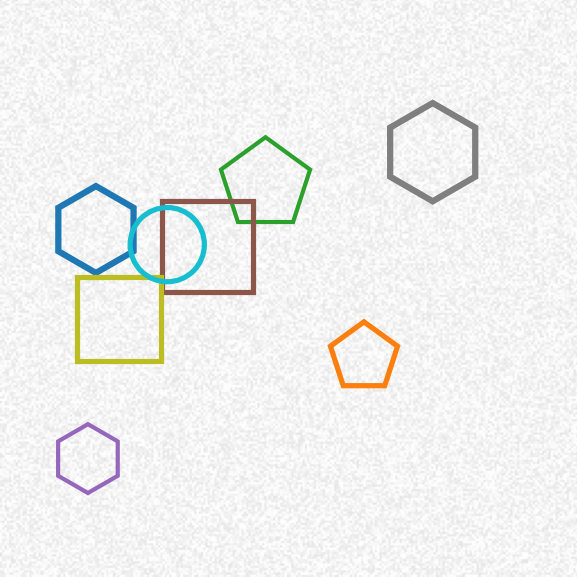[{"shape": "hexagon", "thickness": 3, "radius": 0.38, "center": [0.166, 0.602]}, {"shape": "pentagon", "thickness": 2.5, "radius": 0.31, "center": [0.63, 0.381]}, {"shape": "pentagon", "thickness": 2, "radius": 0.41, "center": [0.46, 0.68]}, {"shape": "hexagon", "thickness": 2, "radius": 0.3, "center": [0.152, 0.205]}, {"shape": "square", "thickness": 2.5, "radius": 0.39, "center": [0.359, 0.573]}, {"shape": "hexagon", "thickness": 3, "radius": 0.43, "center": [0.749, 0.736]}, {"shape": "square", "thickness": 2.5, "radius": 0.36, "center": [0.206, 0.447]}, {"shape": "circle", "thickness": 2.5, "radius": 0.32, "center": [0.29, 0.576]}]